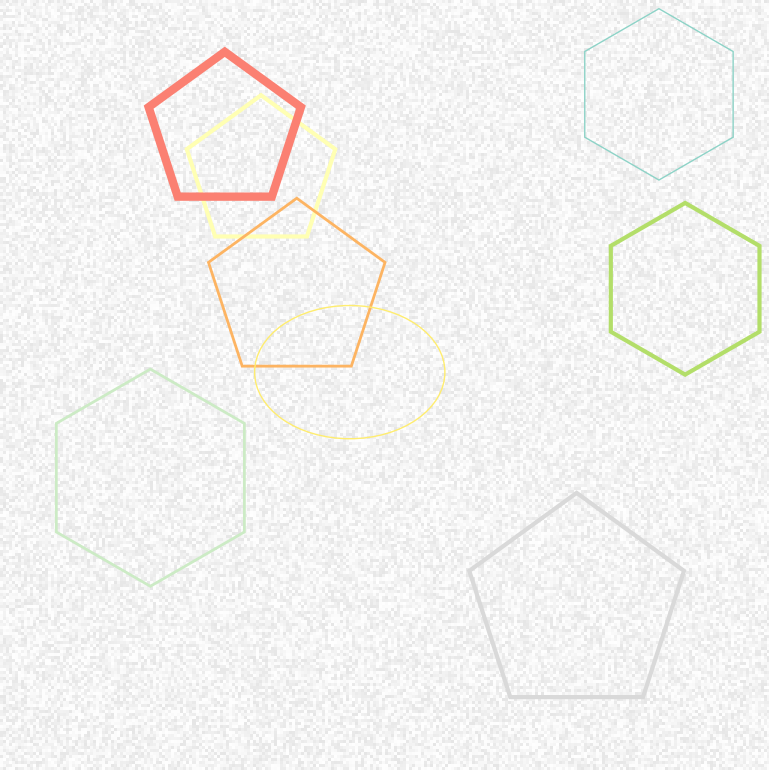[{"shape": "hexagon", "thickness": 0.5, "radius": 0.56, "center": [0.856, 0.877]}, {"shape": "pentagon", "thickness": 1.5, "radius": 0.51, "center": [0.339, 0.775]}, {"shape": "pentagon", "thickness": 3, "radius": 0.52, "center": [0.292, 0.829]}, {"shape": "pentagon", "thickness": 1, "radius": 0.6, "center": [0.385, 0.622]}, {"shape": "hexagon", "thickness": 1.5, "radius": 0.56, "center": [0.89, 0.625]}, {"shape": "pentagon", "thickness": 1.5, "radius": 0.73, "center": [0.749, 0.213]}, {"shape": "hexagon", "thickness": 1, "radius": 0.71, "center": [0.195, 0.38]}, {"shape": "oval", "thickness": 0.5, "radius": 0.62, "center": [0.454, 0.517]}]